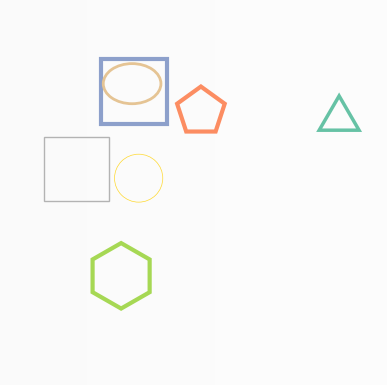[{"shape": "triangle", "thickness": 2.5, "radius": 0.3, "center": [0.875, 0.692]}, {"shape": "pentagon", "thickness": 3, "radius": 0.32, "center": [0.518, 0.711]}, {"shape": "square", "thickness": 3, "radius": 0.43, "center": [0.345, 0.762]}, {"shape": "hexagon", "thickness": 3, "radius": 0.43, "center": [0.313, 0.284]}, {"shape": "circle", "thickness": 0.5, "radius": 0.31, "center": [0.358, 0.537]}, {"shape": "oval", "thickness": 2, "radius": 0.37, "center": [0.341, 0.783]}, {"shape": "square", "thickness": 1, "radius": 0.42, "center": [0.198, 0.561]}]